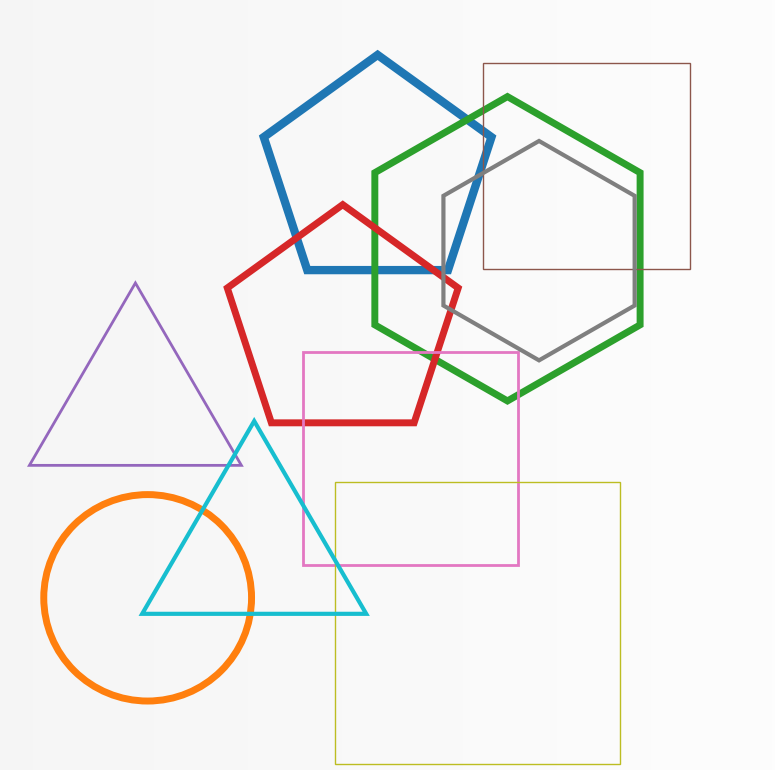[{"shape": "pentagon", "thickness": 3, "radius": 0.77, "center": [0.487, 0.774]}, {"shape": "circle", "thickness": 2.5, "radius": 0.67, "center": [0.191, 0.224]}, {"shape": "hexagon", "thickness": 2.5, "radius": 0.99, "center": [0.655, 0.677]}, {"shape": "pentagon", "thickness": 2.5, "radius": 0.78, "center": [0.442, 0.578]}, {"shape": "triangle", "thickness": 1, "radius": 0.79, "center": [0.175, 0.475]}, {"shape": "square", "thickness": 0.5, "radius": 0.67, "center": [0.756, 0.785]}, {"shape": "square", "thickness": 1, "radius": 0.69, "center": [0.53, 0.404]}, {"shape": "hexagon", "thickness": 1.5, "radius": 0.71, "center": [0.696, 0.674]}, {"shape": "square", "thickness": 0.5, "radius": 0.92, "center": [0.616, 0.191]}, {"shape": "triangle", "thickness": 1.5, "radius": 0.83, "center": [0.328, 0.286]}]